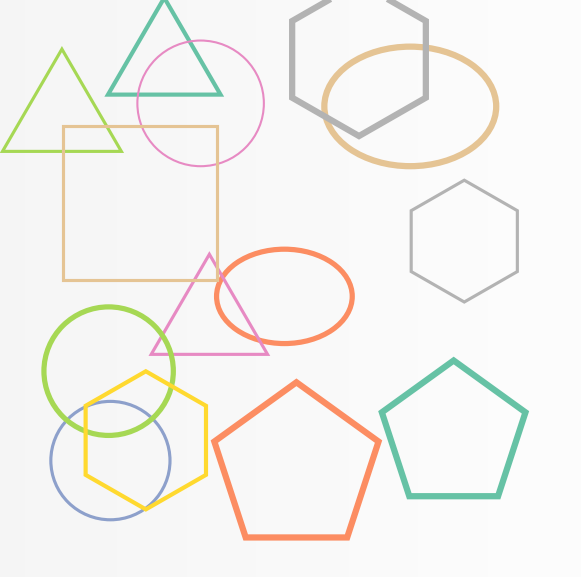[{"shape": "triangle", "thickness": 2, "radius": 0.56, "center": [0.283, 0.891]}, {"shape": "pentagon", "thickness": 3, "radius": 0.65, "center": [0.781, 0.245]}, {"shape": "pentagon", "thickness": 3, "radius": 0.74, "center": [0.51, 0.189]}, {"shape": "oval", "thickness": 2.5, "radius": 0.58, "center": [0.489, 0.486]}, {"shape": "circle", "thickness": 1.5, "radius": 0.51, "center": [0.19, 0.202]}, {"shape": "circle", "thickness": 1, "radius": 0.54, "center": [0.345, 0.82]}, {"shape": "triangle", "thickness": 1.5, "radius": 0.58, "center": [0.36, 0.443]}, {"shape": "triangle", "thickness": 1.5, "radius": 0.59, "center": [0.107, 0.796]}, {"shape": "circle", "thickness": 2.5, "radius": 0.56, "center": [0.187, 0.356]}, {"shape": "hexagon", "thickness": 2, "radius": 0.6, "center": [0.251, 0.237]}, {"shape": "oval", "thickness": 3, "radius": 0.74, "center": [0.706, 0.815]}, {"shape": "square", "thickness": 1.5, "radius": 0.66, "center": [0.241, 0.648]}, {"shape": "hexagon", "thickness": 3, "radius": 0.66, "center": [0.618, 0.896]}, {"shape": "hexagon", "thickness": 1.5, "radius": 0.53, "center": [0.799, 0.582]}]